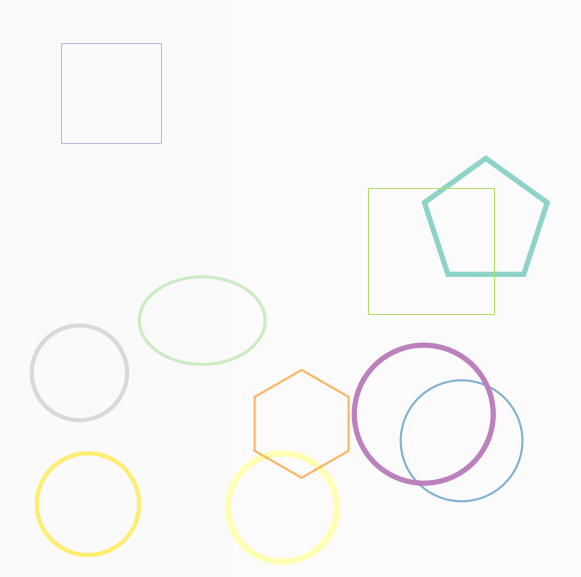[{"shape": "pentagon", "thickness": 2.5, "radius": 0.56, "center": [0.836, 0.614]}, {"shape": "circle", "thickness": 3, "radius": 0.47, "center": [0.486, 0.12]}, {"shape": "square", "thickness": 0.5, "radius": 0.43, "center": [0.19, 0.838]}, {"shape": "circle", "thickness": 1, "radius": 0.52, "center": [0.794, 0.236]}, {"shape": "hexagon", "thickness": 1, "radius": 0.47, "center": [0.519, 0.265]}, {"shape": "square", "thickness": 0.5, "radius": 0.54, "center": [0.742, 0.564]}, {"shape": "circle", "thickness": 2, "radius": 0.41, "center": [0.137, 0.354]}, {"shape": "circle", "thickness": 2.5, "radius": 0.6, "center": [0.729, 0.282]}, {"shape": "oval", "thickness": 1.5, "radius": 0.54, "center": [0.348, 0.444]}, {"shape": "circle", "thickness": 2, "radius": 0.44, "center": [0.151, 0.126]}]